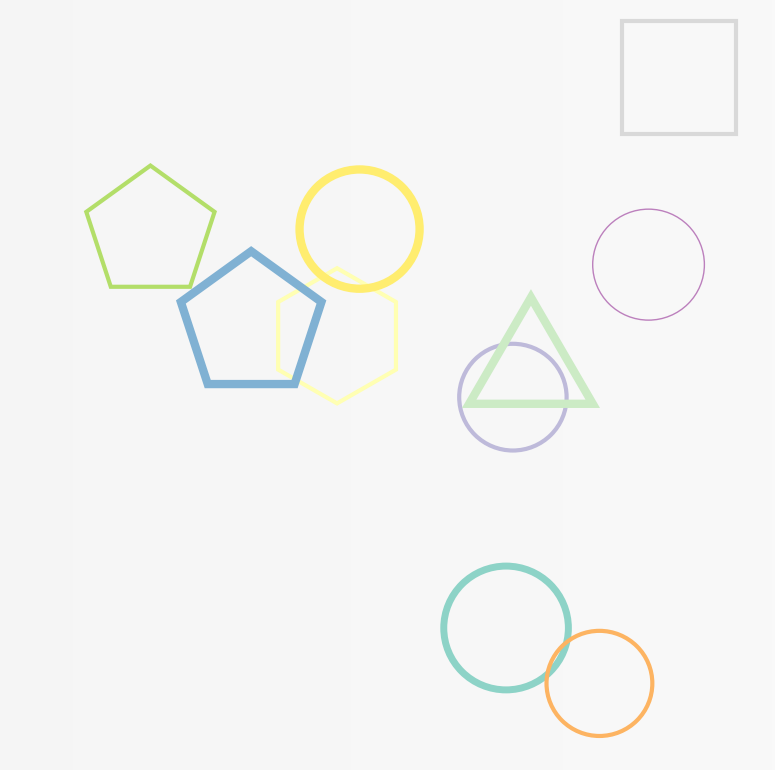[{"shape": "circle", "thickness": 2.5, "radius": 0.4, "center": [0.653, 0.184]}, {"shape": "hexagon", "thickness": 1.5, "radius": 0.44, "center": [0.435, 0.564]}, {"shape": "circle", "thickness": 1.5, "radius": 0.35, "center": [0.662, 0.484]}, {"shape": "pentagon", "thickness": 3, "radius": 0.48, "center": [0.324, 0.578]}, {"shape": "circle", "thickness": 1.5, "radius": 0.34, "center": [0.773, 0.112]}, {"shape": "pentagon", "thickness": 1.5, "radius": 0.44, "center": [0.194, 0.698]}, {"shape": "square", "thickness": 1.5, "radius": 0.37, "center": [0.876, 0.899]}, {"shape": "circle", "thickness": 0.5, "radius": 0.36, "center": [0.837, 0.656]}, {"shape": "triangle", "thickness": 3, "radius": 0.46, "center": [0.685, 0.522]}, {"shape": "circle", "thickness": 3, "radius": 0.39, "center": [0.464, 0.702]}]